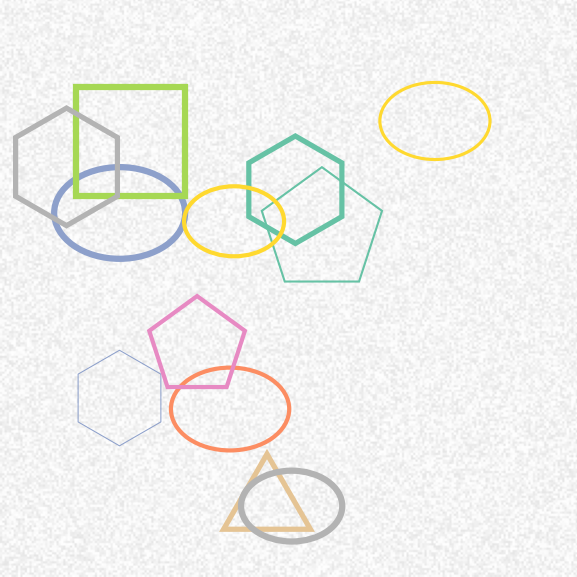[{"shape": "pentagon", "thickness": 1, "radius": 0.55, "center": [0.557, 0.6]}, {"shape": "hexagon", "thickness": 2.5, "radius": 0.47, "center": [0.511, 0.671]}, {"shape": "oval", "thickness": 2, "radius": 0.51, "center": [0.398, 0.291]}, {"shape": "hexagon", "thickness": 0.5, "radius": 0.41, "center": [0.207, 0.31]}, {"shape": "oval", "thickness": 3, "radius": 0.57, "center": [0.207, 0.63]}, {"shape": "pentagon", "thickness": 2, "radius": 0.44, "center": [0.341, 0.399]}, {"shape": "square", "thickness": 3, "radius": 0.47, "center": [0.226, 0.754]}, {"shape": "oval", "thickness": 1.5, "radius": 0.48, "center": [0.753, 0.79]}, {"shape": "oval", "thickness": 2, "radius": 0.43, "center": [0.405, 0.616]}, {"shape": "triangle", "thickness": 2.5, "radius": 0.43, "center": [0.462, 0.126]}, {"shape": "oval", "thickness": 3, "radius": 0.44, "center": [0.505, 0.123]}, {"shape": "hexagon", "thickness": 2.5, "radius": 0.51, "center": [0.115, 0.71]}]